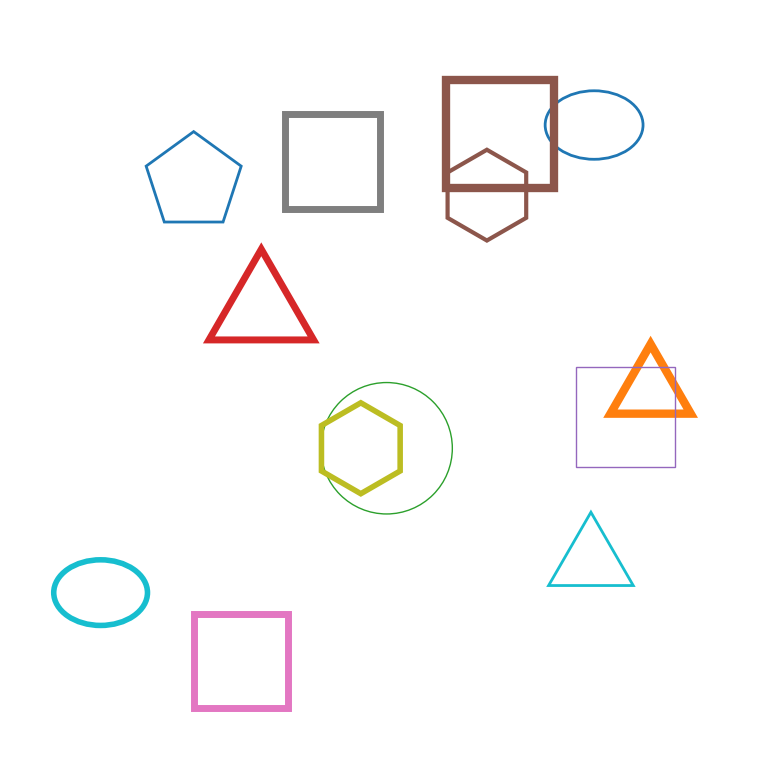[{"shape": "pentagon", "thickness": 1, "radius": 0.32, "center": [0.252, 0.764]}, {"shape": "oval", "thickness": 1, "radius": 0.32, "center": [0.772, 0.838]}, {"shape": "triangle", "thickness": 3, "radius": 0.3, "center": [0.845, 0.493]}, {"shape": "circle", "thickness": 0.5, "radius": 0.43, "center": [0.502, 0.418]}, {"shape": "triangle", "thickness": 2.5, "radius": 0.39, "center": [0.339, 0.598]}, {"shape": "square", "thickness": 0.5, "radius": 0.32, "center": [0.813, 0.458]}, {"shape": "hexagon", "thickness": 1.5, "radius": 0.29, "center": [0.632, 0.747]}, {"shape": "square", "thickness": 3, "radius": 0.35, "center": [0.649, 0.826]}, {"shape": "square", "thickness": 2.5, "radius": 0.31, "center": [0.313, 0.141]}, {"shape": "square", "thickness": 2.5, "radius": 0.31, "center": [0.432, 0.79]}, {"shape": "hexagon", "thickness": 2, "radius": 0.3, "center": [0.469, 0.418]}, {"shape": "triangle", "thickness": 1, "radius": 0.32, "center": [0.767, 0.271]}, {"shape": "oval", "thickness": 2, "radius": 0.3, "center": [0.131, 0.23]}]